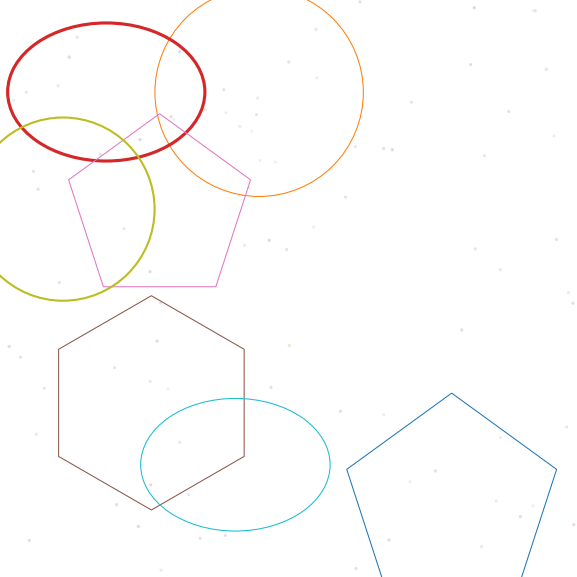[{"shape": "pentagon", "thickness": 0.5, "radius": 0.96, "center": [0.782, 0.127]}, {"shape": "circle", "thickness": 0.5, "radius": 0.9, "center": [0.449, 0.839]}, {"shape": "oval", "thickness": 1.5, "radius": 0.85, "center": [0.184, 0.84]}, {"shape": "hexagon", "thickness": 0.5, "radius": 0.93, "center": [0.262, 0.302]}, {"shape": "pentagon", "thickness": 0.5, "radius": 0.83, "center": [0.276, 0.637]}, {"shape": "circle", "thickness": 1, "radius": 0.79, "center": [0.109, 0.637]}, {"shape": "oval", "thickness": 0.5, "radius": 0.82, "center": [0.408, 0.194]}]